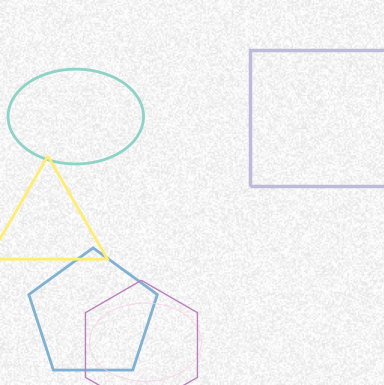[{"shape": "oval", "thickness": 2, "radius": 0.88, "center": [0.197, 0.697]}, {"shape": "square", "thickness": 2.5, "radius": 0.88, "center": [0.826, 0.694]}, {"shape": "pentagon", "thickness": 2, "radius": 0.88, "center": [0.242, 0.181]}, {"shape": "oval", "thickness": 0.5, "radius": 0.73, "center": [0.378, 0.111]}, {"shape": "hexagon", "thickness": 1, "radius": 0.84, "center": [0.367, 0.104]}, {"shape": "triangle", "thickness": 2, "radius": 0.89, "center": [0.124, 0.416]}]